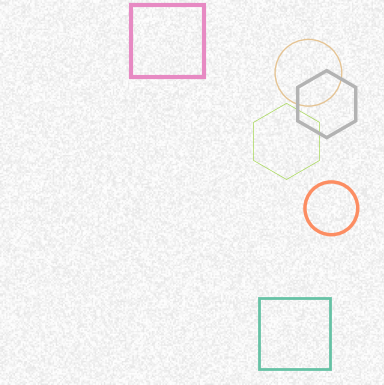[{"shape": "square", "thickness": 2, "radius": 0.46, "center": [0.765, 0.134]}, {"shape": "circle", "thickness": 2.5, "radius": 0.34, "center": [0.861, 0.459]}, {"shape": "square", "thickness": 3, "radius": 0.47, "center": [0.434, 0.893]}, {"shape": "hexagon", "thickness": 0.5, "radius": 0.49, "center": [0.744, 0.633]}, {"shape": "circle", "thickness": 1, "radius": 0.43, "center": [0.801, 0.811]}, {"shape": "hexagon", "thickness": 2.5, "radius": 0.44, "center": [0.849, 0.73]}]